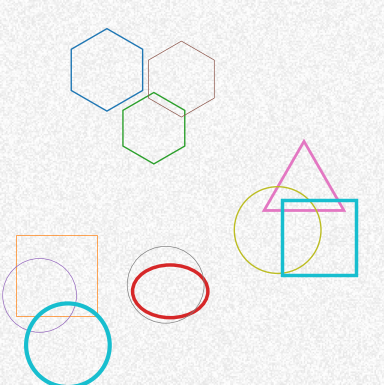[{"shape": "hexagon", "thickness": 1, "radius": 0.54, "center": [0.278, 0.819]}, {"shape": "square", "thickness": 0.5, "radius": 0.53, "center": [0.148, 0.285]}, {"shape": "hexagon", "thickness": 1, "radius": 0.46, "center": [0.4, 0.667]}, {"shape": "oval", "thickness": 2.5, "radius": 0.49, "center": [0.442, 0.243]}, {"shape": "circle", "thickness": 0.5, "radius": 0.48, "center": [0.103, 0.233]}, {"shape": "hexagon", "thickness": 0.5, "radius": 0.49, "center": [0.471, 0.795]}, {"shape": "triangle", "thickness": 2, "radius": 0.6, "center": [0.79, 0.513]}, {"shape": "circle", "thickness": 0.5, "radius": 0.5, "center": [0.43, 0.26]}, {"shape": "circle", "thickness": 1, "radius": 0.56, "center": [0.721, 0.402]}, {"shape": "circle", "thickness": 3, "radius": 0.54, "center": [0.176, 0.103]}, {"shape": "square", "thickness": 2.5, "radius": 0.48, "center": [0.828, 0.383]}]